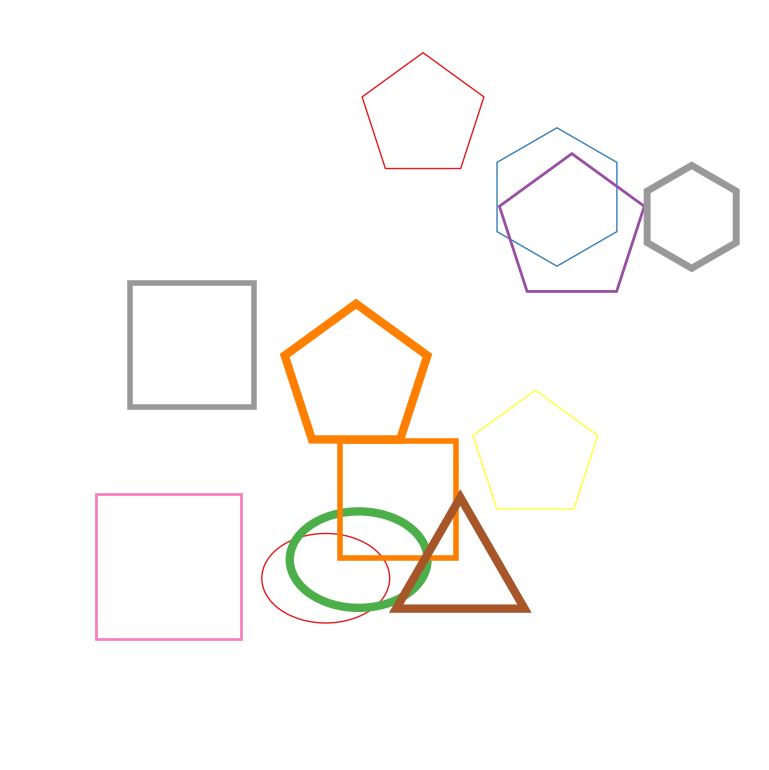[{"shape": "pentagon", "thickness": 0.5, "radius": 0.42, "center": [0.549, 0.848]}, {"shape": "oval", "thickness": 0.5, "radius": 0.42, "center": [0.423, 0.249]}, {"shape": "hexagon", "thickness": 0.5, "radius": 0.45, "center": [0.723, 0.744]}, {"shape": "oval", "thickness": 3, "radius": 0.45, "center": [0.466, 0.273]}, {"shape": "pentagon", "thickness": 1, "radius": 0.49, "center": [0.743, 0.702]}, {"shape": "pentagon", "thickness": 3, "radius": 0.49, "center": [0.462, 0.508]}, {"shape": "square", "thickness": 2, "radius": 0.38, "center": [0.517, 0.351]}, {"shape": "pentagon", "thickness": 0.5, "radius": 0.43, "center": [0.695, 0.408]}, {"shape": "triangle", "thickness": 3, "radius": 0.48, "center": [0.598, 0.258]}, {"shape": "square", "thickness": 1, "radius": 0.47, "center": [0.218, 0.265]}, {"shape": "square", "thickness": 2, "radius": 0.4, "center": [0.25, 0.552]}, {"shape": "hexagon", "thickness": 2.5, "radius": 0.33, "center": [0.898, 0.718]}]